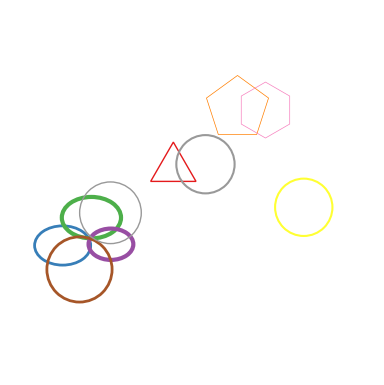[{"shape": "triangle", "thickness": 1, "radius": 0.34, "center": [0.45, 0.563]}, {"shape": "oval", "thickness": 2, "radius": 0.36, "center": [0.163, 0.362]}, {"shape": "oval", "thickness": 3, "radius": 0.38, "center": [0.237, 0.435]}, {"shape": "oval", "thickness": 3, "radius": 0.29, "center": [0.288, 0.366]}, {"shape": "pentagon", "thickness": 0.5, "radius": 0.42, "center": [0.617, 0.719]}, {"shape": "circle", "thickness": 1.5, "radius": 0.37, "center": [0.789, 0.462]}, {"shape": "circle", "thickness": 2, "radius": 0.42, "center": [0.206, 0.3]}, {"shape": "hexagon", "thickness": 0.5, "radius": 0.36, "center": [0.69, 0.714]}, {"shape": "circle", "thickness": 1, "radius": 0.4, "center": [0.287, 0.447]}, {"shape": "circle", "thickness": 1.5, "radius": 0.38, "center": [0.534, 0.573]}]